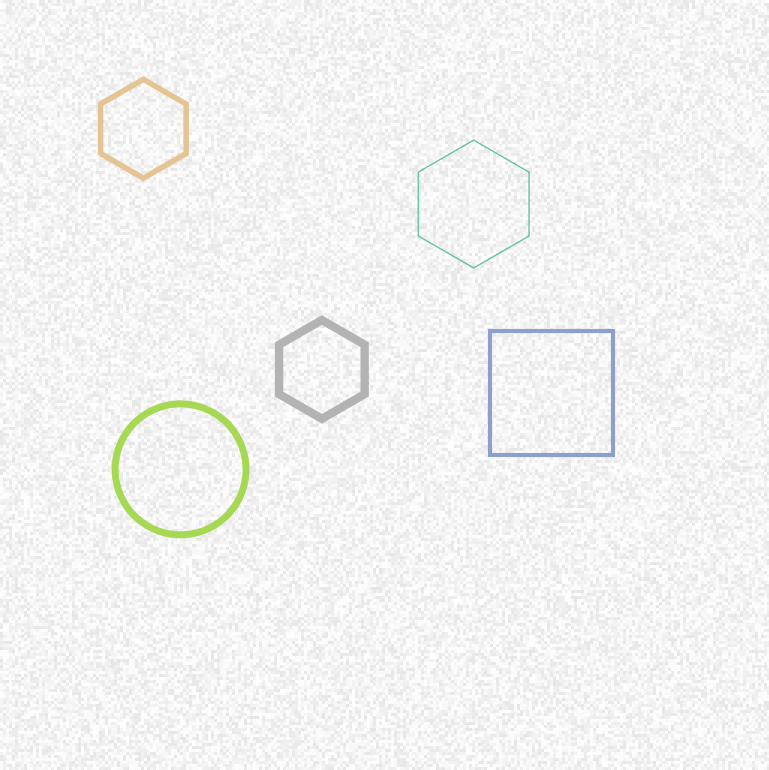[{"shape": "hexagon", "thickness": 0.5, "radius": 0.42, "center": [0.615, 0.735]}, {"shape": "square", "thickness": 1.5, "radius": 0.4, "center": [0.716, 0.49]}, {"shape": "circle", "thickness": 2.5, "radius": 0.43, "center": [0.235, 0.39]}, {"shape": "hexagon", "thickness": 2, "radius": 0.32, "center": [0.186, 0.833]}, {"shape": "hexagon", "thickness": 3, "radius": 0.32, "center": [0.418, 0.52]}]